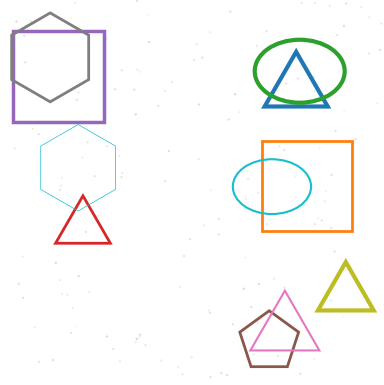[{"shape": "triangle", "thickness": 3, "radius": 0.47, "center": [0.769, 0.771]}, {"shape": "square", "thickness": 2, "radius": 0.58, "center": [0.798, 0.517]}, {"shape": "oval", "thickness": 3, "radius": 0.58, "center": [0.778, 0.815]}, {"shape": "triangle", "thickness": 2, "radius": 0.41, "center": [0.215, 0.409]}, {"shape": "square", "thickness": 2.5, "radius": 0.59, "center": [0.153, 0.801]}, {"shape": "pentagon", "thickness": 2, "radius": 0.4, "center": [0.699, 0.113]}, {"shape": "triangle", "thickness": 1.5, "radius": 0.52, "center": [0.74, 0.141]}, {"shape": "hexagon", "thickness": 2, "radius": 0.58, "center": [0.13, 0.851]}, {"shape": "triangle", "thickness": 3, "radius": 0.42, "center": [0.898, 0.236]}, {"shape": "hexagon", "thickness": 0.5, "radius": 0.56, "center": [0.203, 0.564]}, {"shape": "oval", "thickness": 1.5, "radius": 0.51, "center": [0.706, 0.515]}]